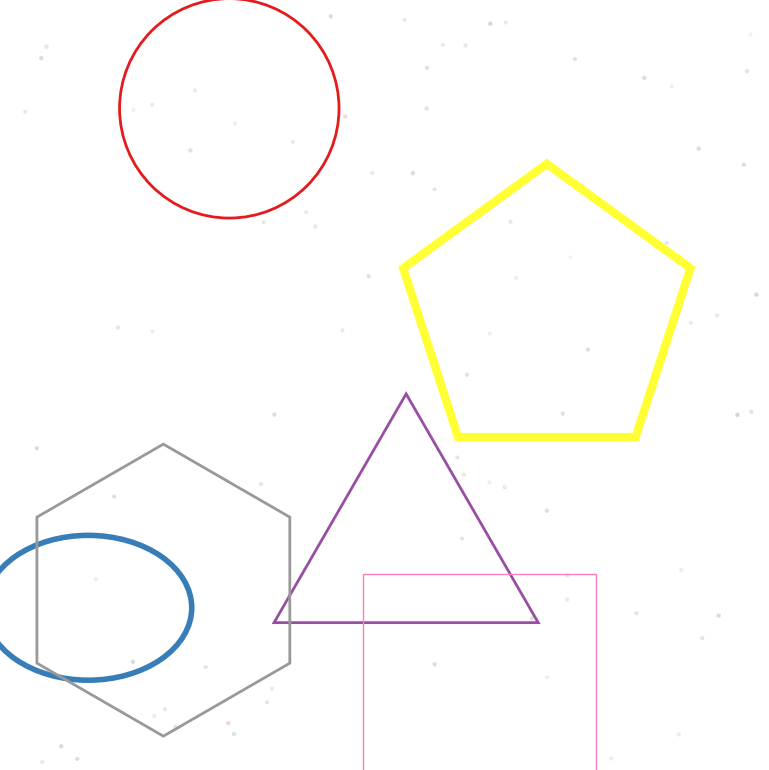[{"shape": "circle", "thickness": 1, "radius": 0.71, "center": [0.298, 0.859]}, {"shape": "oval", "thickness": 2, "radius": 0.67, "center": [0.115, 0.211]}, {"shape": "triangle", "thickness": 1, "radius": 0.99, "center": [0.527, 0.29]}, {"shape": "pentagon", "thickness": 3, "radius": 0.98, "center": [0.71, 0.591]}, {"shape": "square", "thickness": 0.5, "radius": 0.76, "center": [0.622, 0.104]}, {"shape": "hexagon", "thickness": 1, "radius": 0.95, "center": [0.212, 0.234]}]